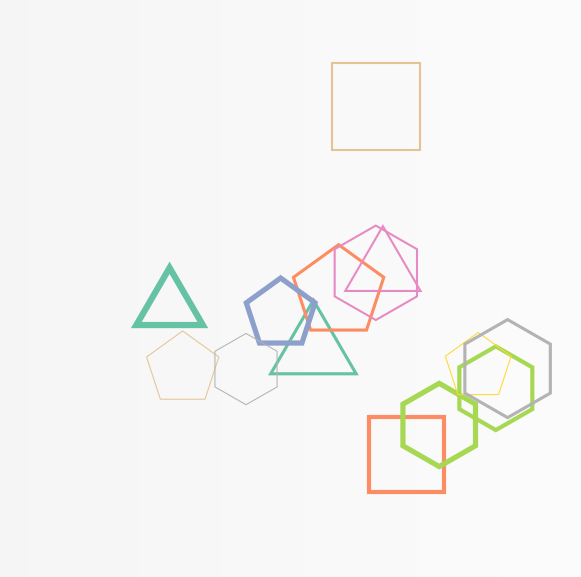[{"shape": "triangle", "thickness": 3, "radius": 0.33, "center": [0.292, 0.469]}, {"shape": "triangle", "thickness": 1.5, "radius": 0.42, "center": [0.539, 0.394]}, {"shape": "pentagon", "thickness": 1.5, "radius": 0.41, "center": [0.583, 0.494]}, {"shape": "square", "thickness": 2, "radius": 0.32, "center": [0.699, 0.212]}, {"shape": "pentagon", "thickness": 2.5, "radius": 0.31, "center": [0.483, 0.455]}, {"shape": "hexagon", "thickness": 1, "radius": 0.41, "center": [0.647, 0.527]}, {"shape": "triangle", "thickness": 1, "radius": 0.37, "center": [0.659, 0.533]}, {"shape": "hexagon", "thickness": 2, "radius": 0.36, "center": [0.853, 0.327]}, {"shape": "hexagon", "thickness": 2.5, "radius": 0.36, "center": [0.756, 0.263]}, {"shape": "pentagon", "thickness": 0.5, "radius": 0.3, "center": [0.823, 0.364]}, {"shape": "square", "thickness": 1, "radius": 0.38, "center": [0.647, 0.815]}, {"shape": "pentagon", "thickness": 0.5, "radius": 0.33, "center": [0.314, 0.361]}, {"shape": "hexagon", "thickness": 0.5, "radius": 0.31, "center": [0.423, 0.36]}, {"shape": "hexagon", "thickness": 1.5, "radius": 0.42, "center": [0.873, 0.361]}]